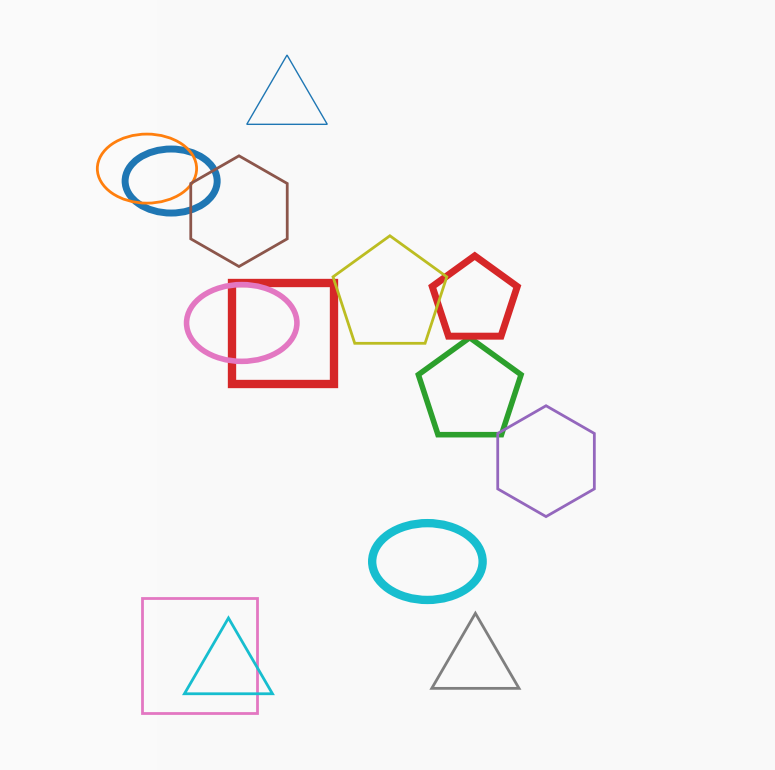[{"shape": "triangle", "thickness": 0.5, "radius": 0.3, "center": [0.37, 0.869]}, {"shape": "oval", "thickness": 2.5, "radius": 0.3, "center": [0.221, 0.765]}, {"shape": "oval", "thickness": 1, "radius": 0.32, "center": [0.19, 0.781]}, {"shape": "pentagon", "thickness": 2, "radius": 0.35, "center": [0.606, 0.492]}, {"shape": "pentagon", "thickness": 2.5, "radius": 0.29, "center": [0.613, 0.61]}, {"shape": "square", "thickness": 3, "radius": 0.33, "center": [0.365, 0.567]}, {"shape": "hexagon", "thickness": 1, "radius": 0.36, "center": [0.705, 0.401]}, {"shape": "hexagon", "thickness": 1, "radius": 0.36, "center": [0.308, 0.726]}, {"shape": "oval", "thickness": 2, "radius": 0.36, "center": [0.312, 0.581]}, {"shape": "square", "thickness": 1, "radius": 0.37, "center": [0.257, 0.149]}, {"shape": "triangle", "thickness": 1, "radius": 0.32, "center": [0.613, 0.139]}, {"shape": "pentagon", "thickness": 1, "radius": 0.39, "center": [0.503, 0.617]}, {"shape": "oval", "thickness": 3, "radius": 0.36, "center": [0.551, 0.271]}, {"shape": "triangle", "thickness": 1, "radius": 0.33, "center": [0.295, 0.132]}]